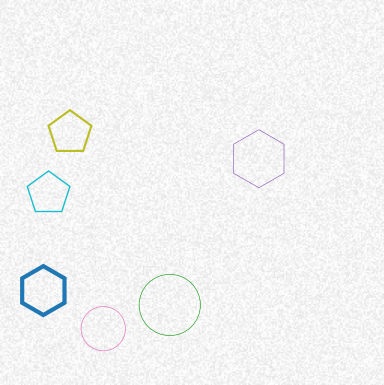[{"shape": "hexagon", "thickness": 3, "radius": 0.32, "center": [0.113, 0.245]}, {"shape": "circle", "thickness": 0.5, "radius": 0.4, "center": [0.441, 0.208]}, {"shape": "hexagon", "thickness": 0.5, "radius": 0.38, "center": [0.672, 0.588]}, {"shape": "circle", "thickness": 0.5, "radius": 0.29, "center": [0.268, 0.146]}, {"shape": "pentagon", "thickness": 1.5, "radius": 0.29, "center": [0.182, 0.655]}, {"shape": "pentagon", "thickness": 1, "radius": 0.29, "center": [0.126, 0.498]}]